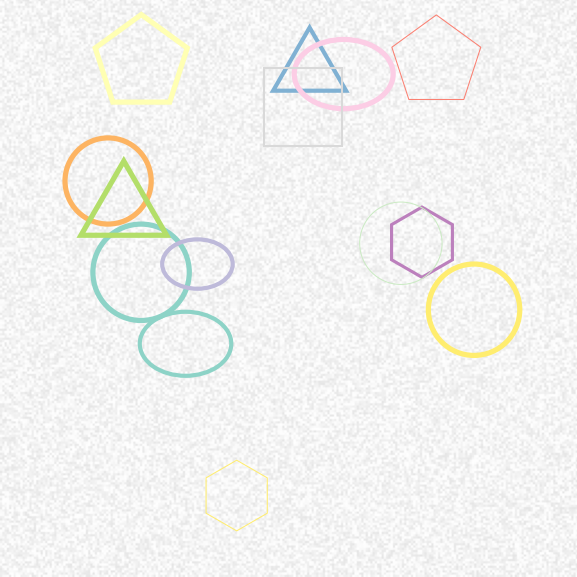[{"shape": "oval", "thickness": 2, "radius": 0.4, "center": [0.321, 0.404]}, {"shape": "circle", "thickness": 2.5, "radius": 0.42, "center": [0.244, 0.528]}, {"shape": "pentagon", "thickness": 2.5, "radius": 0.42, "center": [0.245, 0.89]}, {"shape": "oval", "thickness": 2, "radius": 0.31, "center": [0.342, 0.542]}, {"shape": "pentagon", "thickness": 0.5, "radius": 0.4, "center": [0.756, 0.892]}, {"shape": "triangle", "thickness": 2, "radius": 0.36, "center": [0.536, 0.879]}, {"shape": "circle", "thickness": 2.5, "radius": 0.37, "center": [0.187, 0.686]}, {"shape": "triangle", "thickness": 2.5, "radius": 0.43, "center": [0.214, 0.635]}, {"shape": "oval", "thickness": 2.5, "radius": 0.43, "center": [0.595, 0.871]}, {"shape": "square", "thickness": 1, "radius": 0.34, "center": [0.525, 0.814]}, {"shape": "hexagon", "thickness": 1.5, "radius": 0.3, "center": [0.731, 0.58]}, {"shape": "circle", "thickness": 0.5, "radius": 0.36, "center": [0.694, 0.578]}, {"shape": "hexagon", "thickness": 0.5, "radius": 0.31, "center": [0.41, 0.141]}, {"shape": "circle", "thickness": 2.5, "radius": 0.4, "center": [0.821, 0.463]}]